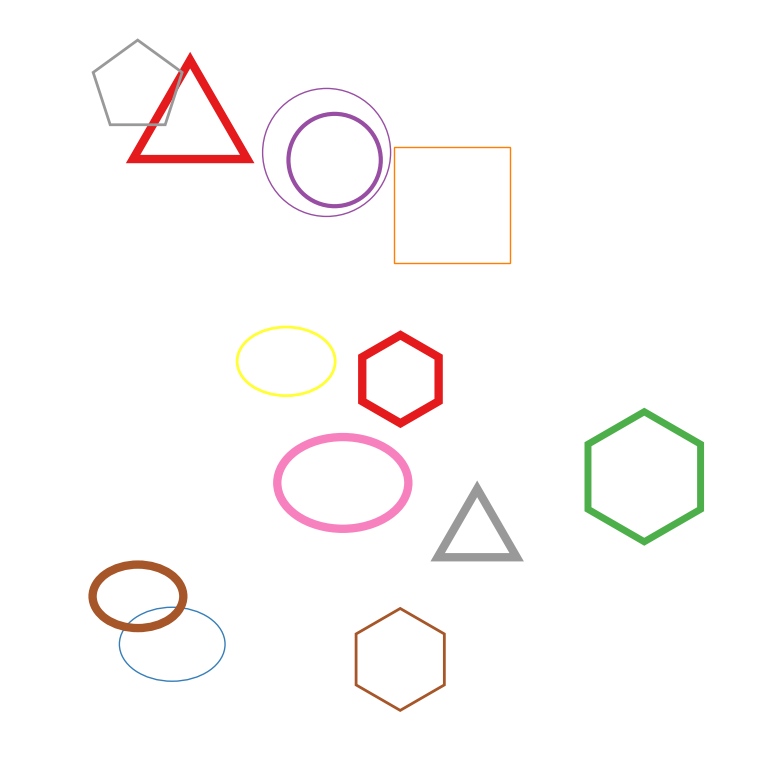[{"shape": "hexagon", "thickness": 3, "radius": 0.29, "center": [0.52, 0.508]}, {"shape": "triangle", "thickness": 3, "radius": 0.43, "center": [0.247, 0.836]}, {"shape": "oval", "thickness": 0.5, "radius": 0.34, "center": [0.224, 0.163]}, {"shape": "hexagon", "thickness": 2.5, "radius": 0.42, "center": [0.837, 0.381]}, {"shape": "circle", "thickness": 0.5, "radius": 0.42, "center": [0.424, 0.802]}, {"shape": "circle", "thickness": 1.5, "radius": 0.3, "center": [0.435, 0.792]}, {"shape": "square", "thickness": 0.5, "radius": 0.38, "center": [0.587, 0.733]}, {"shape": "oval", "thickness": 1, "radius": 0.32, "center": [0.372, 0.531]}, {"shape": "oval", "thickness": 3, "radius": 0.29, "center": [0.179, 0.226]}, {"shape": "hexagon", "thickness": 1, "radius": 0.33, "center": [0.52, 0.144]}, {"shape": "oval", "thickness": 3, "radius": 0.43, "center": [0.445, 0.373]}, {"shape": "pentagon", "thickness": 1, "radius": 0.3, "center": [0.179, 0.887]}, {"shape": "triangle", "thickness": 3, "radius": 0.3, "center": [0.62, 0.306]}]